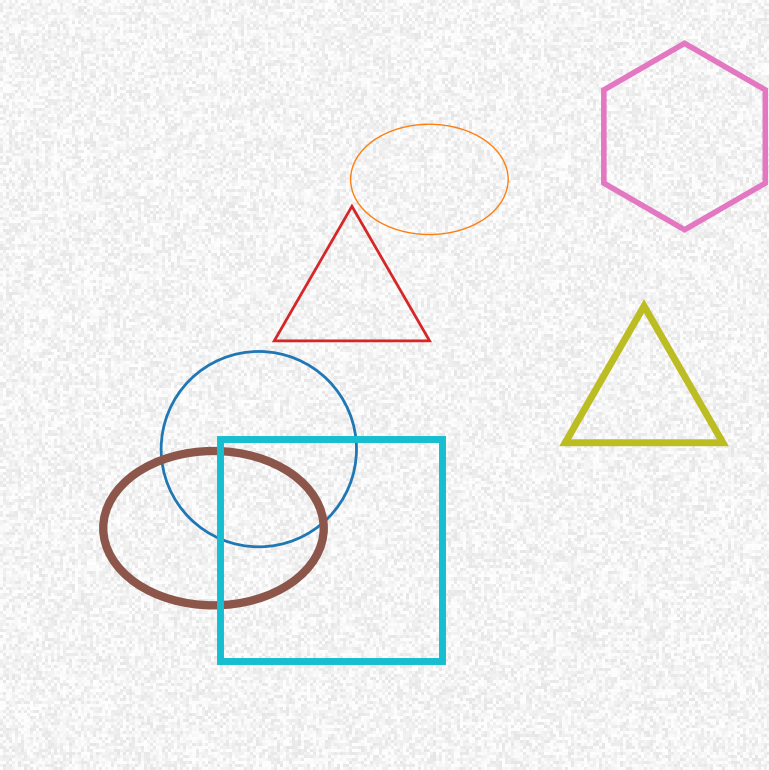[{"shape": "circle", "thickness": 1, "radius": 0.63, "center": [0.336, 0.417]}, {"shape": "oval", "thickness": 0.5, "radius": 0.51, "center": [0.558, 0.767]}, {"shape": "triangle", "thickness": 1, "radius": 0.58, "center": [0.457, 0.616]}, {"shape": "oval", "thickness": 3, "radius": 0.72, "center": [0.277, 0.314]}, {"shape": "hexagon", "thickness": 2, "radius": 0.61, "center": [0.889, 0.823]}, {"shape": "triangle", "thickness": 2.5, "radius": 0.59, "center": [0.836, 0.484]}, {"shape": "square", "thickness": 2.5, "radius": 0.72, "center": [0.43, 0.286]}]